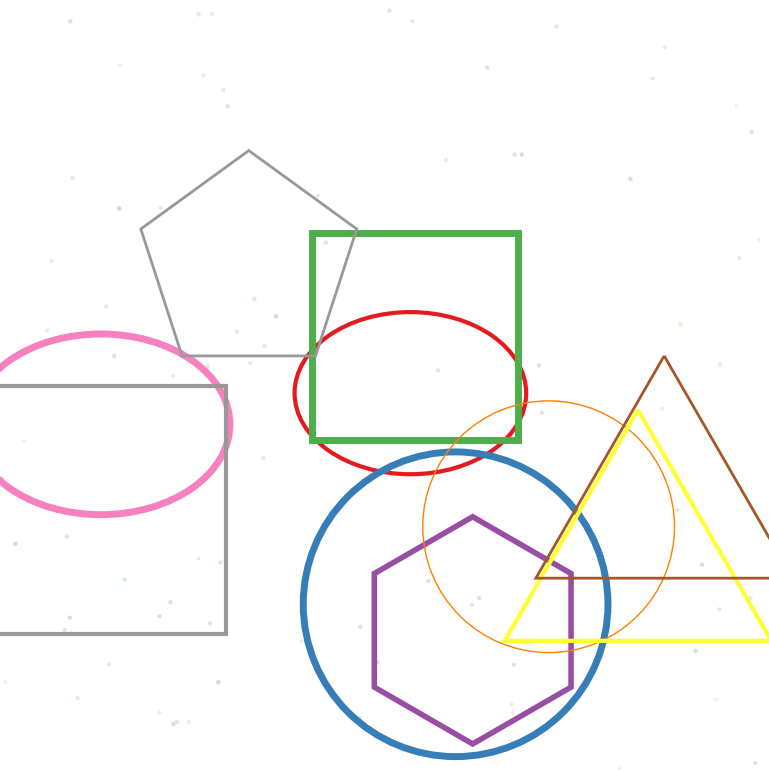[{"shape": "oval", "thickness": 1.5, "radius": 0.75, "center": [0.533, 0.489]}, {"shape": "circle", "thickness": 2.5, "radius": 0.99, "center": [0.592, 0.215]}, {"shape": "square", "thickness": 2.5, "radius": 0.67, "center": [0.539, 0.563]}, {"shape": "hexagon", "thickness": 2, "radius": 0.74, "center": [0.614, 0.181]}, {"shape": "circle", "thickness": 0.5, "radius": 0.82, "center": [0.713, 0.316]}, {"shape": "triangle", "thickness": 1.5, "radius": 1.0, "center": [0.829, 0.268]}, {"shape": "triangle", "thickness": 1, "radius": 0.96, "center": [0.863, 0.345]}, {"shape": "oval", "thickness": 2.5, "radius": 0.84, "center": [0.131, 0.449]}, {"shape": "square", "thickness": 1.5, "radius": 0.81, "center": [0.133, 0.338]}, {"shape": "pentagon", "thickness": 1, "radius": 0.74, "center": [0.323, 0.657]}]